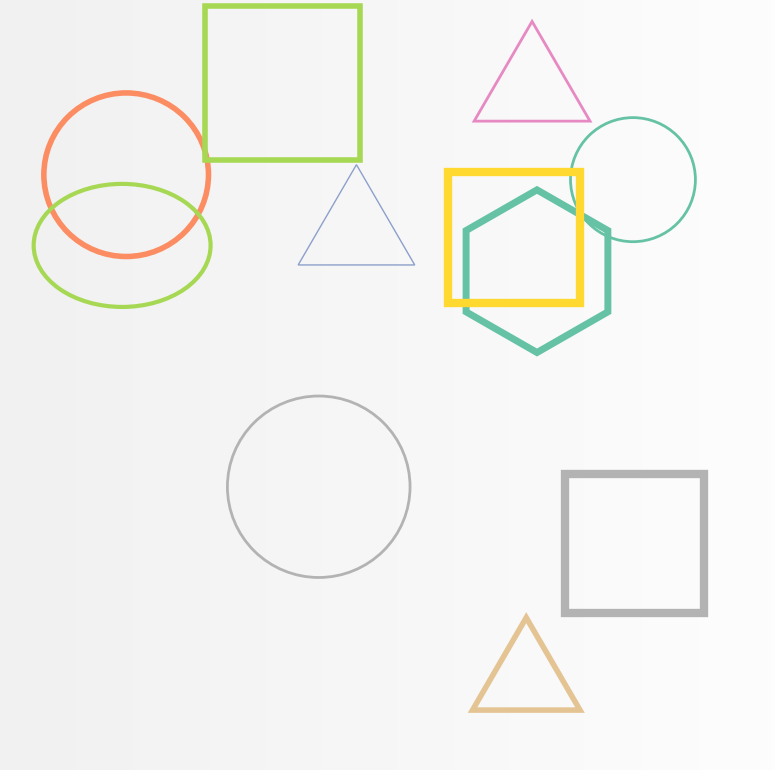[{"shape": "hexagon", "thickness": 2.5, "radius": 0.53, "center": [0.693, 0.648]}, {"shape": "circle", "thickness": 1, "radius": 0.4, "center": [0.817, 0.767]}, {"shape": "circle", "thickness": 2, "radius": 0.53, "center": [0.163, 0.773]}, {"shape": "triangle", "thickness": 0.5, "radius": 0.43, "center": [0.46, 0.699]}, {"shape": "triangle", "thickness": 1, "radius": 0.43, "center": [0.687, 0.886]}, {"shape": "square", "thickness": 2, "radius": 0.5, "center": [0.364, 0.893]}, {"shape": "oval", "thickness": 1.5, "radius": 0.57, "center": [0.158, 0.681]}, {"shape": "square", "thickness": 3, "radius": 0.43, "center": [0.663, 0.692]}, {"shape": "triangle", "thickness": 2, "radius": 0.4, "center": [0.679, 0.118]}, {"shape": "square", "thickness": 3, "radius": 0.45, "center": [0.819, 0.294]}, {"shape": "circle", "thickness": 1, "radius": 0.59, "center": [0.411, 0.368]}]